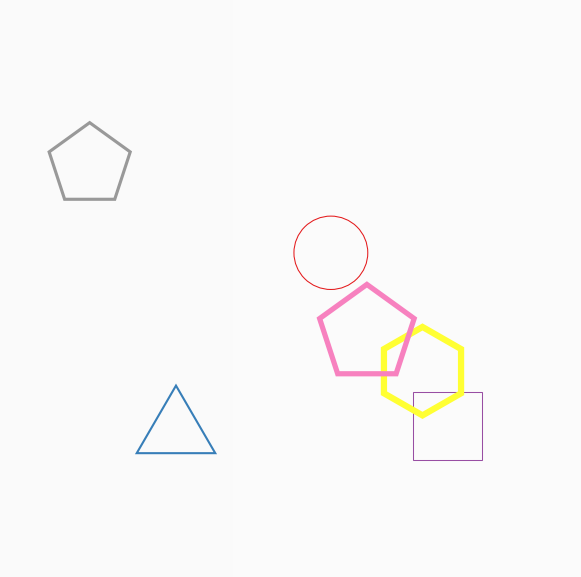[{"shape": "circle", "thickness": 0.5, "radius": 0.32, "center": [0.569, 0.561]}, {"shape": "triangle", "thickness": 1, "radius": 0.39, "center": [0.303, 0.253]}, {"shape": "square", "thickness": 0.5, "radius": 0.3, "center": [0.77, 0.261]}, {"shape": "hexagon", "thickness": 3, "radius": 0.38, "center": [0.727, 0.356]}, {"shape": "pentagon", "thickness": 2.5, "radius": 0.43, "center": [0.631, 0.421]}, {"shape": "pentagon", "thickness": 1.5, "radius": 0.37, "center": [0.154, 0.713]}]